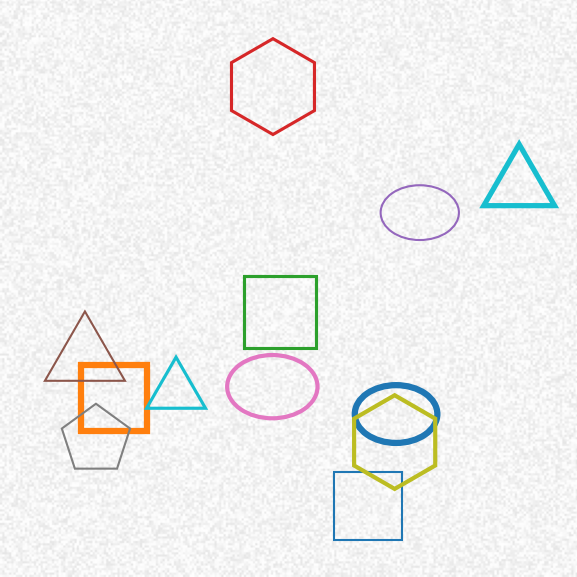[{"shape": "square", "thickness": 1, "radius": 0.3, "center": [0.637, 0.124]}, {"shape": "oval", "thickness": 3, "radius": 0.36, "center": [0.686, 0.282]}, {"shape": "square", "thickness": 3, "radius": 0.29, "center": [0.198, 0.309]}, {"shape": "square", "thickness": 1.5, "radius": 0.31, "center": [0.485, 0.459]}, {"shape": "hexagon", "thickness": 1.5, "radius": 0.41, "center": [0.473, 0.849]}, {"shape": "oval", "thickness": 1, "radius": 0.34, "center": [0.727, 0.631]}, {"shape": "triangle", "thickness": 1, "radius": 0.4, "center": [0.147, 0.38]}, {"shape": "oval", "thickness": 2, "radius": 0.39, "center": [0.472, 0.33]}, {"shape": "pentagon", "thickness": 1, "radius": 0.31, "center": [0.166, 0.238]}, {"shape": "hexagon", "thickness": 2, "radius": 0.41, "center": [0.683, 0.234]}, {"shape": "triangle", "thickness": 2.5, "radius": 0.35, "center": [0.899, 0.678]}, {"shape": "triangle", "thickness": 1.5, "radius": 0.29, "center": [0.305, 0.322]}]